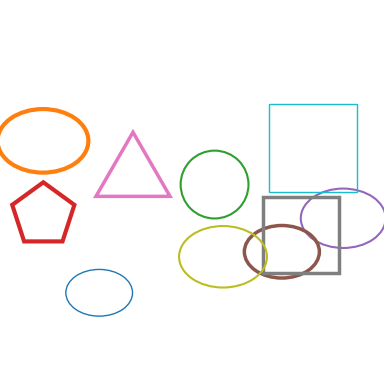[{"shape": "oval", "thickness": 1, "radius": 0.43, "center": [0.258, 0.24]}, {"shape": "oval", "thickness": 3, "radius": 0.59, "center": [0.112, 0.634]}, {"shape": "circle", "thickness": 1.5, "radius": 0.44, "center": [0.557, 0.521]}, {"shape": "pentagon", "thickness": 3, "radius": 0.42, "center": [0.112, 0.442]}, {"shape": "oval", "thickness": 1.5, "radius": 0.55, "center": [0.891, 0.433]}, {"shape": "oval", "thickness": 2.5, "radius": 0.49, "center": [0.732, 0.346]}, {"shape": "triangle", "thickness": 2.5, "radius": 0.56, "center": [0.345, 0.545]}, {"shape": "square", "thickness": 2.5, "radius": 0.49, "center": [0.783, 0.388]}, {"shape": "oval", "thickness": 1.5, "radius": 0.57, "center": [0.579, 0.333]}, {"shape": "square", "thickness": 1, "radius": 0.57, "center": [0.813, 0.616]}]